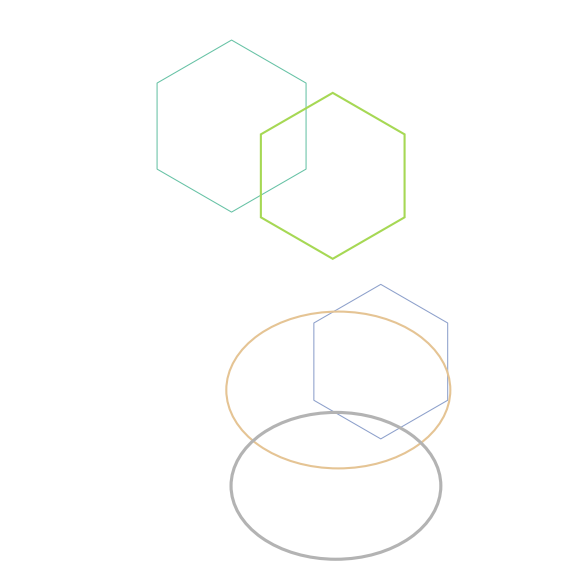[{"shape": "hexagon", "thickness": 0.5, "radius": 0.74, "center": [0.401, 0.781]}, {"shape": "hexagon", "thickness": 0.5, "radius": 0.67, "center": [0.659, 0.373]}, {"shape": "hexagon", "thickness": 1, "radius": 0.72, "center": [0.576, 0.695]}, {"shape": "oval", "thickness": 1, "radius": 0.97, "center": [0.586, 0.324]}, {"shape": "oval", "thickness": 1.5, "radius": 0.91, "center": [0.582, 0.158]}]